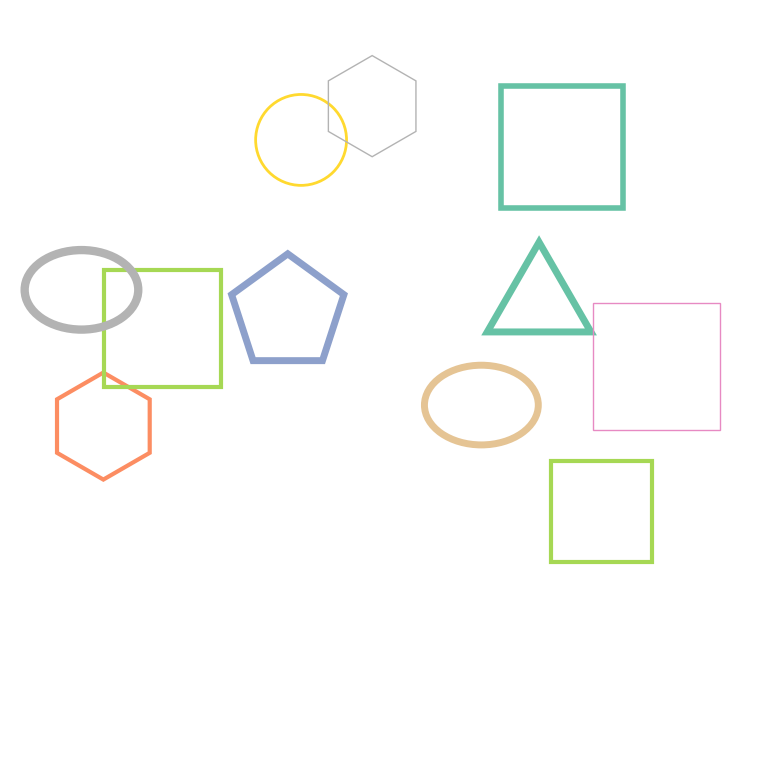[{"shape": "square", "thickness": 2, "radius": 0.4, "center": [0.73, 0.809]}, {"shape": "triangle", "thickness": 2.5, "radius": 0.39, "center": [0.7, 0.608]}, {"shape": "hexagon", "thickness": 1.5, "radius": 0.35, "center": [0.134, 0.447]}, {"shape": "pentagon", "thickness": 2.5, "radius": 0.38, "center": [0.374, 0.594]}, {"shape": "square", "thickness": 0.5, "radius": 0.41, "center": [0.853, 0.524]}, {"shape": "square", "thickness": 1.5, "radius": 0.38, "center": [0.211, 0.573]}, {"shape": "square", "thickness": 1.5, "radius": 0.33, "center": [0.781, 0.335]}, {"shape": "circle", "thickness": 1, "radius": 0.3, "center": [0.391, 0.818]}, {"shape": "oval", "thickness": 2.5, "radius": 0.37, "center": [0.625, 0.474]}, {"shape": "oval", "thickness": 3, "radius": 0.37, "center": [0.106, 0.624]}, {"shape": "hexagon", "thickness": 0.5, "radius": 0.33, "center": [0.483, 0.862]}]